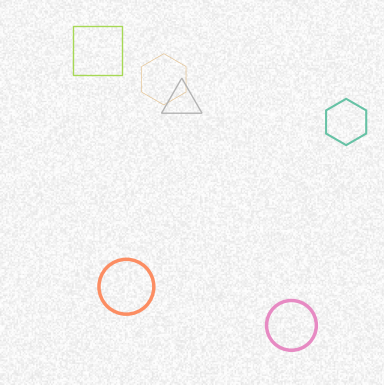[{"shape": "hexagon", "thickness": 1.5, "radius": 0.3, "center": [0.899, 0.683]}, {"shape": "circle", "thickness": 2.5, "radius": 0.36, "center": [0.328, 0.255]}, {"shape": "circle", "thickness": 2.5, "radius": 0.32, "center": [0.757, 0.155]}, {"shape": "square", "thickness": 1, "radius": 0.32, "center": [0.254, 0.87]}, {"shape": "hexagon", "thickness": 0.5, "radius": 0.33, "center": [0.426, 0.794]}, {"shape": "triangle", "thickness": 1, "radius": 0.3, "center": [0.472, 0.736]}]